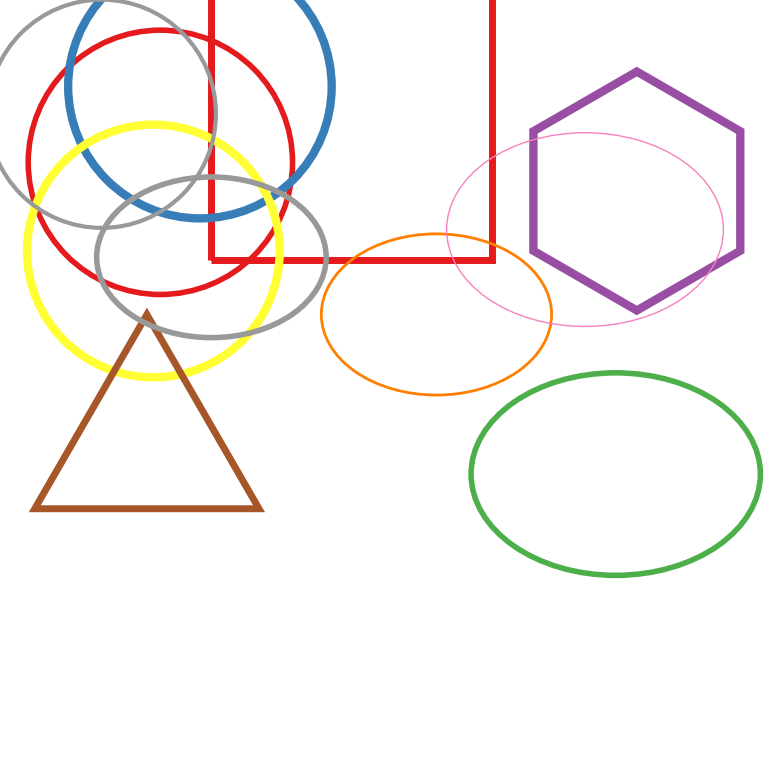[{"shape": "square", "thickness": 2.5, "radius": 0.91, "center": [0.457, 0.845]}, {"shape": "circle", "thickness": 2, "radius": 0.86, "center": [0.208, 0.789]}, {"shape": "circle", "thickness": 3, "radius": 0.86, "center": [0.26, 0.888]}, {"shape": "oval", "thickness": 2, "radius": 0.94, "center": [0.8, 0.384]}, {"shape": "hexagon", "thickness": 3, "radius": 0.78, "center": [0.827, 0.752]}, {"shape": "oval", "thickness": 1, "radius": 0.75, "center": [0.567, 0.592]}, {"shape": "circle", "thickness": 3, "radius": 0.82, "center": [0.199, 0.674]}, {"shape": "triangle", "thickness": 2.5, "radius": 0.84, "center": [0.191, 0.423]}, {"shape": "oval", "thickness": 0.5, "radius": 0.9, "center": [0.76, 0.702]}, {"shape": "circle", "thickness": 1.5, "radius": 0.74, "center": [0.132, 0.852]}, {"shape": "oval", "thickness": 2, "radius": 0.75, "center": [0.275, 0.666]}]